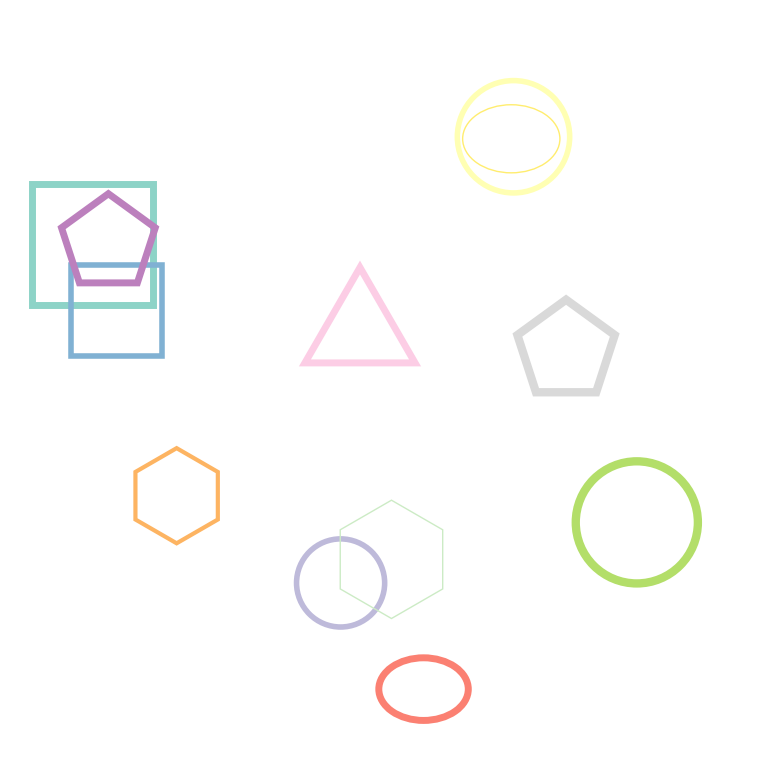[{"shape": "square", "thickness": 2.5, "radius": 0.39, "center": [0.12, 0.683]}, {"shape": "circle", "thickness": 2, "radius": 0.36, "center": [0.667, 0.822]}, {"shape": "circle", "thickness": 2, "radius": 0.29, "center": [0.442, 0.243]}, {"shape": "oval", "thickness": 2.5, "radius": 0.29, "center": [0.55, 0.105]}, {"shape": "square", "thickness": 2, "radius": 0.29, "center": [0.151, 0.597]}, {"shape": "hexagon", "thickness": 1.5, "radius": 0.31, "center": [0.229, 0.356]}, {"shape": "circle", "thickness": 3, "radius": 0.4, "center": [0.827, 0.322]}, {"shape": "triangle", "thickness": 2.5, "radius": 0.41, "center": [0.468, 0.57]}, {"shape": "pentagon", "thickness": 3, "radius": 0.33, "center": [0.735, 0.544]}, {"shape": "pentagon", "thickness": 2.5, "radius": 0.32, "center": [0.141, 0.684]}, {"shape": "hexagon", "thickness": 0.5, "radius": 0.38, "center": [0.508, 0.274]}, {"shape": "oval", "thickness": 0.5, "radius": 0.32, "center": [0.664, 0.82]}]